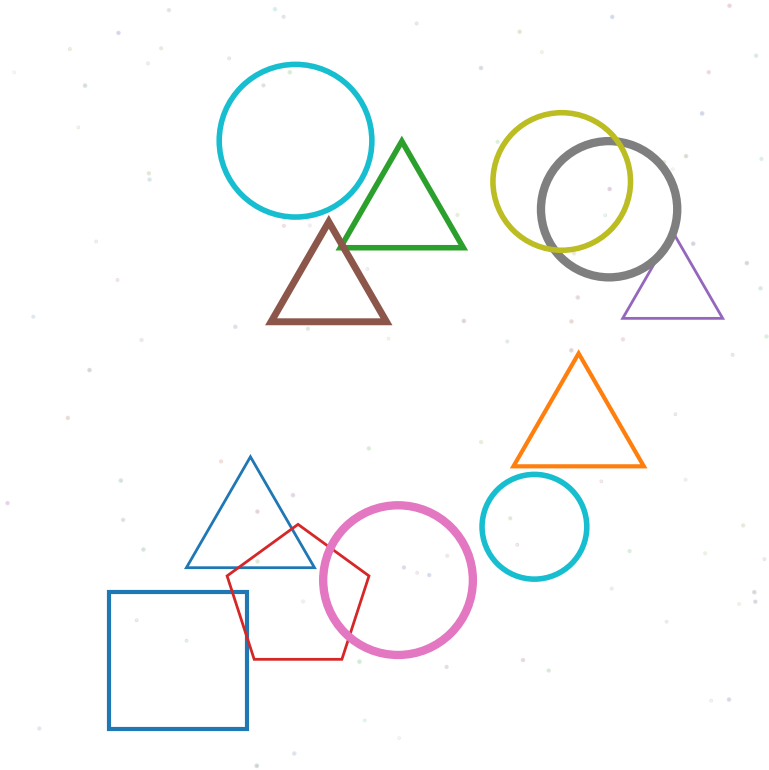[{"shape": "triangle", "thickness": 1, "radius": 0.48, "center": [0.325, 0.311]}, {"shape": "square", "thickness": 1.5, "radius": 0.45, "center": [0.231, 0.142]}, {"shape": "triangle", "thickness": 1.5, "radius": 0.49, "center": [0.751, 0.443]}, {"shape": "triangle", "thickness": 2, "radius": 0.46, "center": [0.522, 0.724]}, {"shape": "pentagon", "thickness": 1, "radius": 0.48, "center": [0.387, 0.222]}, {"shape": "triangle", "thickness": 1, "radius": 0.37, "center": [0.874, 0.624]}, {"shape": "triangle", "thickness": 2.5, "radius": 0.43, "center": [0.427, 0.625]}, {"shape": "circle", "thickness": 3, "radius": 0.49, "center": [0.517, 0.247]}, {"shape": "circle", "thickness": 3, "radius": 0.44, "center": [0.791, 0.728]}, {"shape": "circle", "thickness": 2, "radius": 0.45, "center": [0.73, 0.764]}, {"shape": "circle", "thickness": 2, "radius": 0.34, "center": [0.694, 0.316]}, {"shape": "circle", "thickness": 2, "radius": 0.5, "center": [0.384, 0.817]}]